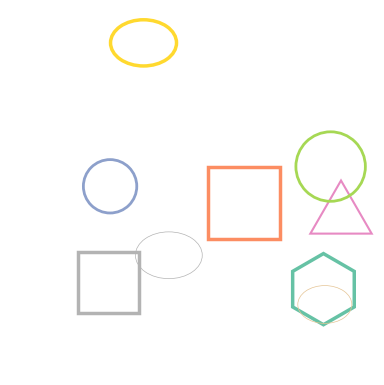[{"shape": "hexagon", "thickness": 2.5, "radius": 0.46, "center": [0.84, 0.249]}, {"shape": "square", "thickness": 2.5, "radius": 0.47, "center": [0.634, 0.472]}, {"shape": "circle", "thickness": 2, "radius": 0.35, "center": [0.286, 0.516]}, {"shape": "triangle", "thickness": 1.5, "radius": 0.46, "center": [0.886, 0.439]}, {"shape": "circle", "thickness": 2, "radius": 0.45, "center": [0.859, 0.567]}, {"shape": "oval", "thickness": 2.5, "radius": 0.43, "center": [0.373, 0.889]}, {"shape": "oval", "thickness": 0.5, "radius": 0.35, "center": [0.844, 0.209]}, {"shape": "oval", "thickness": 0.5, "radius": 0.43, "center": [0.439, 0.337]}, {"shape": "square", "thickness": 2.5, "radius": 0.39, "center": [0.282, 0.266]}]